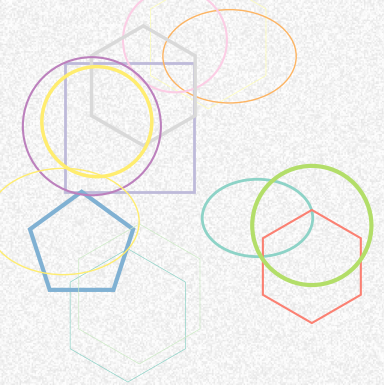[{"shape": "oval", "thickness": 2, "radius": 0.72, "center": [0.669, 0.434]}, {"shape": "hexagon", "thickness": 0.5, "radius": 0.87, "center": [0.332, 0.181]}, {"shape": "hexagon", "thickness": 0.5, "radius": 0.87, "center": [0.541, 0.891]}, {"shape": "square", "thickness": 2, "radius": 0.84, "center": [0.337, 0.669]}, {"shape": "hexagon", "thickness": 1.5, "radius": 0.73, "center": [0.81, 0.308]}, {"shape": "pentagon", "thickness": 3, "radius": 0.7, "center": [0.212, 0.361]}, {"shape": "oval", "thickness": 1, "radius": 0.87, "center": [0.596, 0.854]}, {"shape": "circle", "thickness": 3, "radius": 0.77, "center": [0.81, 0.414]}, {"shape": "circle", "thickness": 1.5, "radius": 0.67, "center": [0.454, 0.895]}, {"shape": "hexagon", "thickness": 2.5, "radius": 0.78, "center": [0.372, 0.777]}, {"shape": "circle", "thickness": 1.5, "radius": 0.9, "center": [0.239, 0.672]}, {"shape": "hexagon", "thickness": 0.5, "radius": 0.91, "center": [0.362, 0.237]}, {"shape": "circle", "thickness": 2.5, "radius": 0.71, "center": [0.252, 0.684]}, {"shape": "oval", "thickness": 1, "radius": 0.99, "center": [0.164, 0.425]}]